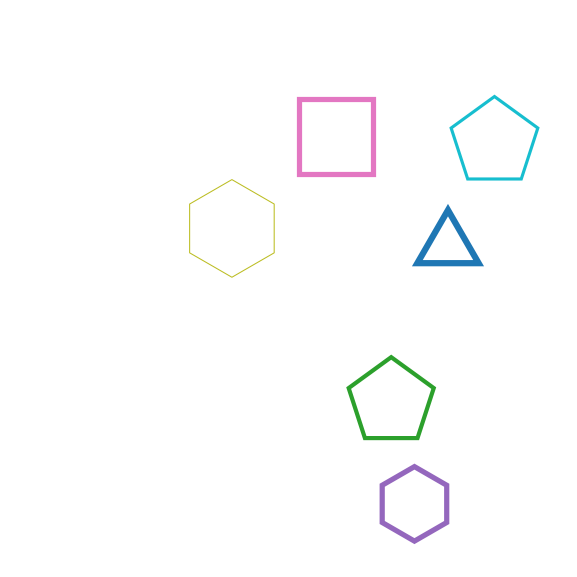[{"shape": "triangle", "thickness": 3, "radius": 0.31, "center": [0.776, 0.574]}, {"shape": "pentagon", "thickness": 2, "radius": 0.39, "center": [0.677, 0.303]}, {"shape": "hexagon", "thickness": 2.5, "radius": 0.32, "center": [0.718, 0.127]}, {"shape": "square", "thickness": 2.5, "radius": 0.32, "center": [0.582, 0.763]}, {"shape": "hexagon", "thickness": 0.5, "radius": 0.42, "center": [0.402, 0.604]}, {"shape": "pentagon", "thickness": 1.5, "radius": 0.39, "center": [0.856, 0.753]}]